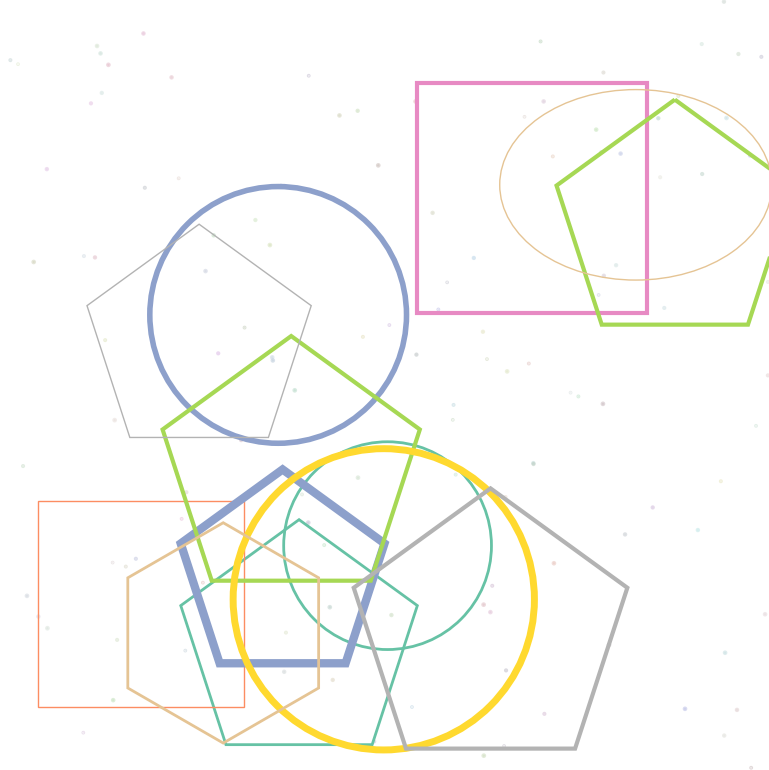[{"shape": "circle", "thickness": 1, "radius": 0.67, "center": [0.503, 0.291]}, {"shape": "pentagon", "thickness": 1, "radius": 0.81, "center": [0.388, 0.164]}, {"shape": "square", "thickness": 0.5, "radius": 0.67, "center": [0.183, 0.216]}, {"shape": "pentagon", "thickness": 3, "radius": 0.7, "center": [0.367, 0.251]}, {"shape": "circle", "thickness": 2, "radius": 0.83, "center": [0.361, 0.591]}, {"shape": "square", "thickness": 1.5, "radius": 0.75, "center": [0.691, 0.742]}, {"shape": "pentagon", "thickness": 1.5, "radius": 0.81, "center": [0.876, 0.709]}, {"shape": "pentagon", "thickness": 1.5, "radius": 0.88, "center": [0.378, 0.388]}, {"shape": "circle", "thickness": 2.5, "radius": 0.98, "center": [0.498, 0.222]}, {"shape": "hexagon", "thickness": 1, "radius": 0.72, "center": [0.29, 0.178]}, {"shape": "oval", "thickness": 0.5, "radius": 0.88, "center": [0.826, 0.76]}, {"shape": "pentagon", "thickness": 0.5, "radius": 0.77, "center": [0.259, 0.556]}, {"shape": "pentagon", "thickness": 1.5, "radius": 0.93, "center": [0.637, 0.179]}]